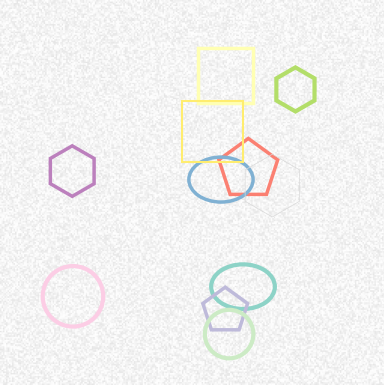[{"shape": "oval", "thickness": 3, "radius": 0.41, "center": [0.631, 0.255]}, {"shape": "square", "thickness": 2.5, "radius": 0.36, "center": [0.586, 0.803]}, {"shape": "pentagon", "thickness": 2.5, "radius": 0.31, "center": [0.585, 0.193]}, {"shape": "pentagon", "thickness": 2.5, "radius": 0.4, "center": [0.645, 0.56]}, {"shape": "oval", "thickness": 2.5, "radius": 0.42, "center": [0.574, 0.534]}, {"shape": "hexagon", "thickness": 3, "radius": 0.29, "center": [0.767, 0.768]}, {"shape": "circle", "thickness": 3, "radius": 0.39, "center": [0.19, 0.23]}, {"shape": "hexagon", "thickness": 0.5, "radius": 0.41, "center": [0.707, 0.518]}, {"shape": "hexagon", "thickness": 2.5, "radius": 0.33, "center": [0.188, 0.556]}, {"shape": "circle", "thickness": 3, "radius": 0.32, "center": [0.595, 0.132]}, {"shape": "square", "thickness": 1.5, "radius": 0.39, "center": [0.553, 0.658]}]